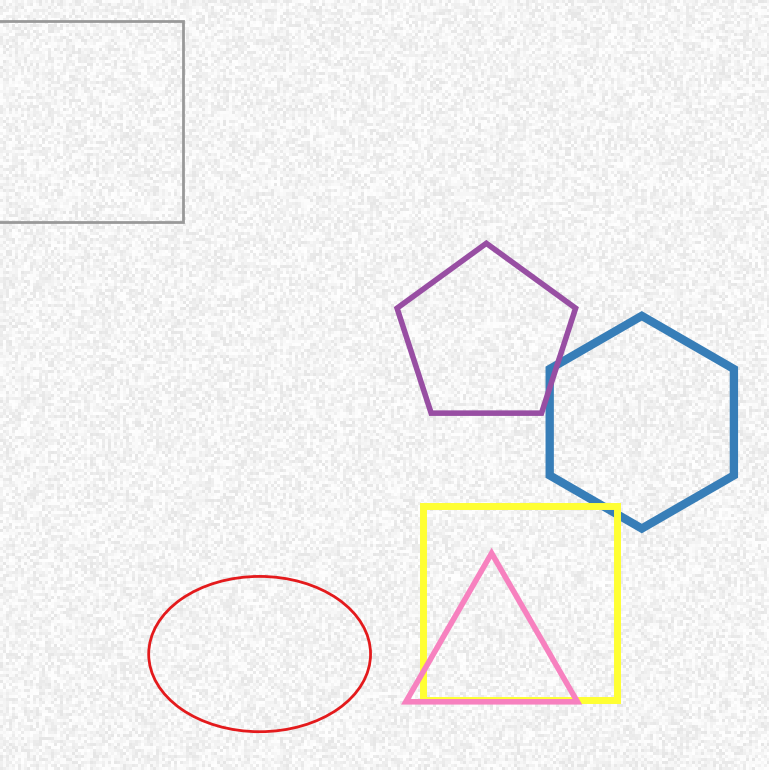[{"shape": "oval", "thickness": 1, "radius": 0.72, "center": [0.337, 0.151]}, {"shape": "hexagon", "thickness": 3, "radius": 0.69, "center": [0.834, 0.452]}, {"shape": "pentagon", "thickness": 2, "radius": 0.61, "center": [0.632, 0.562]}, {"shape": "square", "thickness": 2.5, "radius": 0.63, "center": [0.675, 0.217]}, {"shape": "triangle", "thickness": 2, "radius": 0.64, "center": [0.638, 0.153]}, {"shape": "square", "thickness": 1, "radius": 0.65, "center": [0.107, 0.842]}]